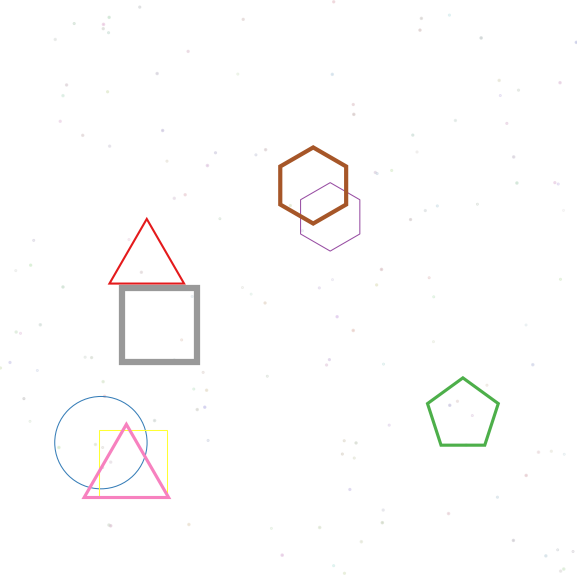[{"shape": "triangle", "thickness": 1, "radius": 0.37, "center": [0.254, 0.545]}, {"shape": "circle", "thickness": 0.5, "radius": 0.4, "center": [0.175, 0.233]}, {"shape": "pentagon", "thickness": 1.5, "radius": 0.32, "center": [0.802, 0.28]}, {"shape": "hexagon", "thickness": 0.5, "radius": 0.3, "center": [0.572, 0.624]}, {"shape": "square", "thickness": 0.5, "radius": 0.29, "center": [0.23, 0.197]}, {"shape": "hexagon", "thickness": 2, "radius": 0.33, "center": [0.542, 0.678]}, {"shape": "triangle", "thickness": 1.5, "radius": 0.42, "center": [0.219, 0.18]}, {"shape": "square", "thickness": 3, "radius": 0.32, "center": [0.275, 0.436]}]